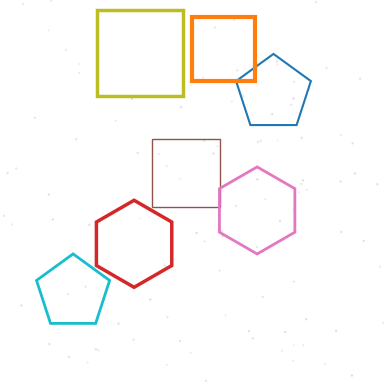[{"shape": "pentagon", "thickness": 1.5, "radius": 0.51, "center": [0.71, 0.758]}, {"shape": "square", "thickness": 3, "radius": 0.41, "center": [0.58, 0.873]}, {"shape": "hexagon", "thickness": 2.5, "radius": 0.57, "center": [0.348, 0.367]}, {"shape": "square", "thickness": 1, "radius": 0.44, "center": [0.482, 0.55]}, {"shape": "hexagon", "thickness": 2, "radius": 0.57, "center": [0.668, 0.453]}, {"shape": "square", "thickness": 2.5, "radius": 0.56, "center": [0.363, 0.861]}, {"shape": "pentagon", "thickness": 2, "radius": 0.5, "center": [0.19, 0.241]}]